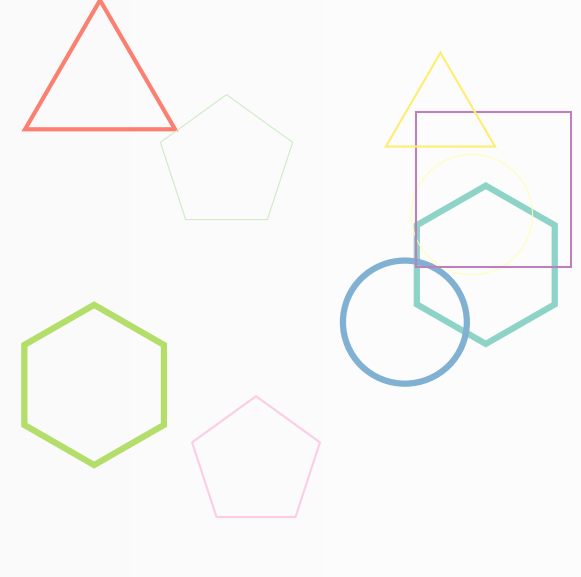[{"shape": "hexagon", "thickness": 3, "radius": 0.69, "center": [0.836, 0.541]}, {"shape": "circle", "thickness": 0.5, "radius": 0.52, "center": [0.812, 0.628]}, {"shape": "triangle", "thickness": 2, "radius": 0.74, "center": [0.172, 0.85]}, {"shape": "circle", "thickness": 3, "radius": 0.53, "center": [0.697, 0.441]}, {"shape": "hexagon", "thickness": 3, "radius": 0.69, "center": [0.162, 0.333]}, {"shape": "pentagon", "thickness": 1, "radius": 0.58, "center": [0.44, 0.197]}, {"shape": "square", "thickness": 1, "radius": 0.67, "center": [0.849, 0.671]}, {"shape": "pentagon", "thickness": 0.5, "radius": 0.6, "center": [0.39, 0.716]}, {"shape": "triangle", "thickness": 1, "radius": 0.54, "center": [0.758, 0.8]}]